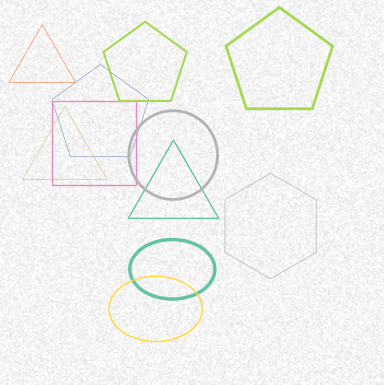[{"shape": "oval", "thickness": 2.5, "radius": 0.55, "center": [0.448, 0.301]}, {"shape": "triangle", "thickness": 1, "radius": 0.68, "center": [0.451, 0.501]}, {"shape": "triangle", "thickness": 0.5, "radius": 0.5, "center": [0.11, 0.836]}, {"shape": "pentagon", "thickness": 0.5, "radius": 0.66, "center": [0.26, 0.7]}, {"shape": "square", "thickness": 1, "radius": 0.54, "center": [0.244, 0.629]}, {"shape": "pentagon", "thickness": 2, "radius": 0.73, "center": [0.726, 0.835]}, {"shape": "pentagon", "thickness": 1.5, "radius": 0.57, "center": [0.377, 0.83]}, {"shape": "oval", "thickness": 1, "radius": 0.61, "center": [0.404, 0.198]}, {"shape": "triangle", "thickness": 0.5, "radius": 0.63, "center": [0.168, 0.597]}, {"shape": "circle", "thickness": 2, "radius": 0.58, "center": [0.45, 0.597]}, {"shape": "hexagon", "thickness": 0.5, "radius": 0.68, "center": [0.703, 0.413]}]